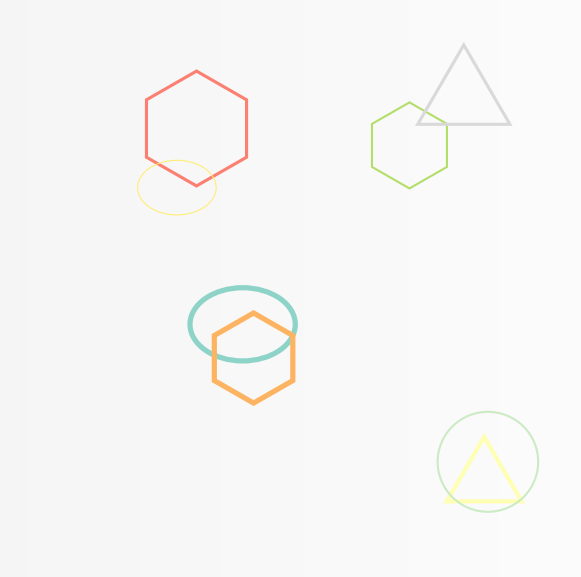[{"shape": "oval", "thickness": 2.5, "radius": 0.45, "center": [0.417, 0.438]}, {"shape": "triangle", "thickness": 2, "radius": 0.37, "center": [0.833, 0.168]}, {"shape": "hexagon", "thickness": 1.5, "radius": 0.5, "center": [0.338, 0.777]}, {"shape": "hexagon", "thickness": 2.5, "radius": 0.39, "center": [0.436, 0.379]}, {"shape": "hexagon", "thickness": 1, "radius": 0.37, "center": [0.704, 0.747]}, {"shape": "triangle", "thickness": 1.5, "radius": 0.46, "center": [0.798, 0.83]}, {"shape": "circle", "thickness": 1, "radius": 0.43, "center": [0.839, 0.199]}, {"shape": "oval", "thickness": 0.5, "radius": 0.34, "center": [0.304, 0.674]}]